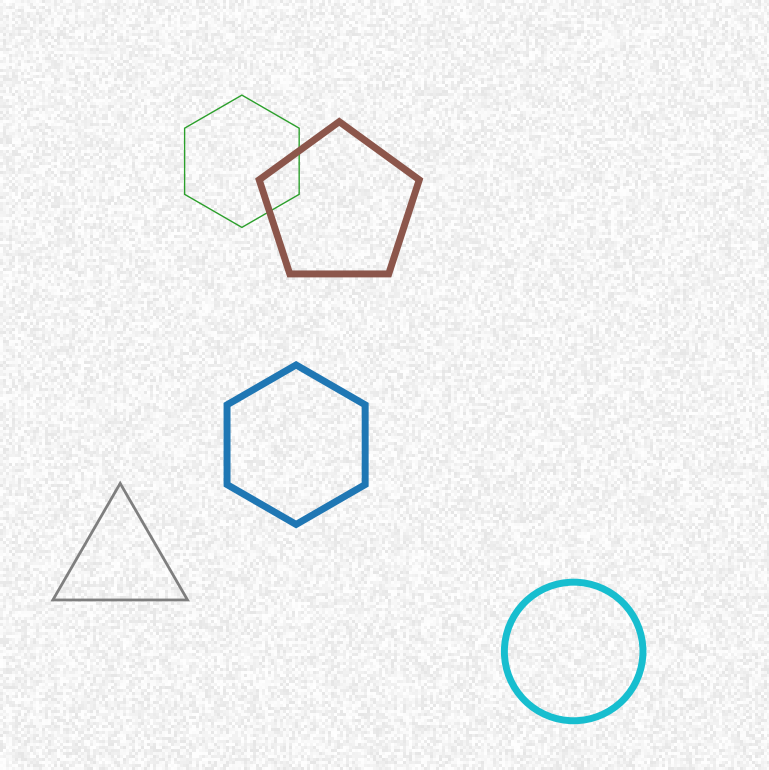[{"shape": "hexagon", "thickness": 2.5, "radius": 0.52, "center": [0.385, 0.422]}, {"shape": "hexagon", "thickness": 0.5, "radius": 0.43, "center": [0.314, 0.791]}, {"shape": "pentagon", "thickness": 2.5, "radius": 0.55, "center": [0.441, 0.733]}, {"shape": "triangle", "thickness": 1, "radius": 0.5, "center": [0.156, 0.271]}, {"shape": "circle", "thickness": 2.5, "radius": 0.45, "center": [0.745, 0.154]}]